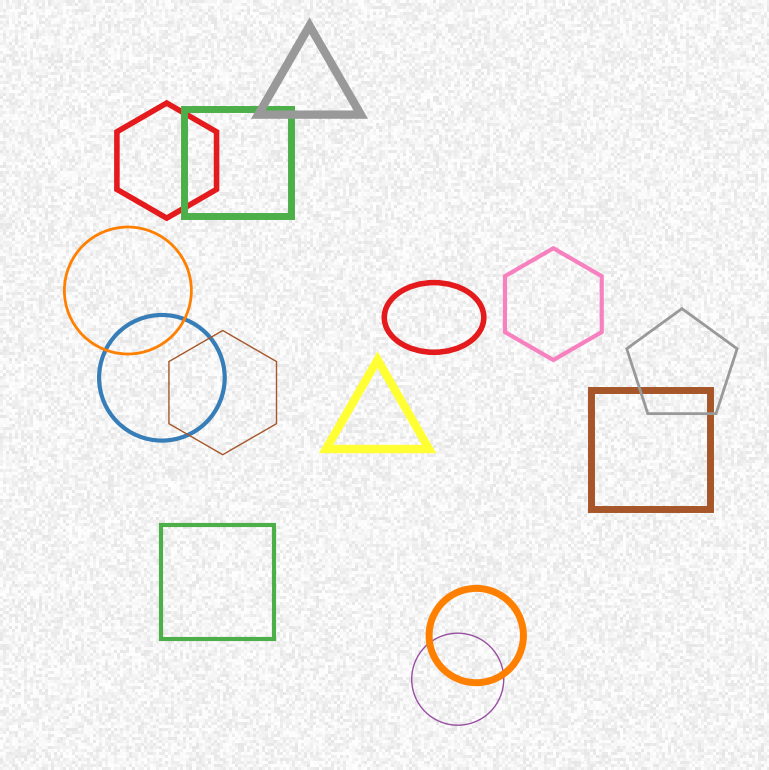[{"shape": "oval", "thickness": 2, "radius": 0.32, "center": [0.564, 0.588]}, {"shape": "hexagon", "thickness": 2, "radius": 0.37, "center": [0.217, 0.791]}, {"shape": "circle", "thickness": 1.5, "radius": 0.41, "center": [0.21, 0.509]}, {"shape": "square", "thickness": 2.5, "radius": 0.35, "center": [0.309, 0.789]}, {"shape": "square", "thickness": 1.5, "radius": 0.37, "center": [0.282, 0.244]}, {"shape": "circle", "thickness": 0.5, "radius": 0.3, "center": [0.594, 0.118]}, {"shape": "circle", "thickness": 1, "radius": 0.41, "center": [0.166, 0.623]}, {"shape": "circle", "thickness": 2.5, "radius": 0.31, "center": [0.619, 0.175]}, {"shape": "triangle", "thickness": 3, "radius": 0.39, "center": [0.49, 0.455]}, {"shape": "square", "thickness": 2.5, "radius": 0.39, "center": [0.845, 0.416]}, {"shape": "hexagon", "thickness": 0.5, "radius": 0.4, "center": [0.289, 0.49]}, {"shape": "hexagon", "thickness": 1.5, "radius": 0.36, "center": [0.719, 0.605]}, {"shape": "pentagon", "thickness": 1, "radius": 0.38, "center": [0.886, 0.524]}, {"shape": "triangle", "thickness": 3, "radius": 0.38, "center": [0.402, 0.89]}]